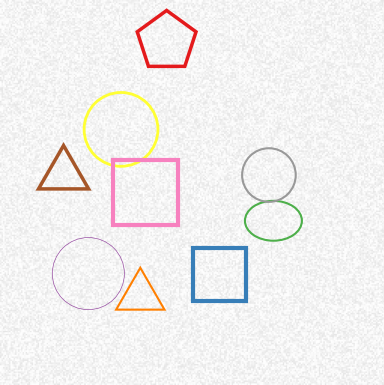[{"shape": "pentagon", "thickness": 2.5, "radius": 0.4, "center": [0.433, 0.893]}, {"shape": "square", "thickness": 3, "radius": 0.35, "center": [0.57, 0.287]}, {"shape": "oval", "thickness": 1.5, "radius": 0.37, "center": [0.71, 0.427]}, {"shape": "circle", "thickness": 0.5, "radius": 0.47, "center": [0.229, 0.289]}, {"shape": "triangle", "thickness": 1.5, "radius": 0.36, "center": [0.364, 0.232]}, {"shape": "circle", "thickness": 2, "radius": 0.48, "center": [0.314, 0.664]}, {"shape": "triangle", "thickness": 2.5, "radius": 0.38, "center": [0.165, 0.547]}, {"shape": "square", "thickness": 3, "radius": 0.42, "center": [0.378, 0.5]}, {"shape": "circle", "thickness": 1.5, "radius": 0.35, "center": [0.699, 0.545]}]